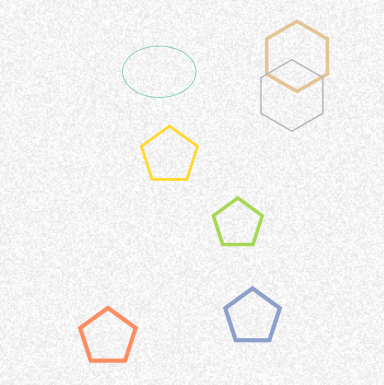[{"shape": "oval", "thickness": 0.5, "radius": 0.48, "center": [0.414, 0.814]}, {"shape": "pentagon", "thickness": 3, "radius": 0.38, "center": [0.28, 0.125]}, {"shape": "pentagon", "thickness": 3, "radius": 0.37, "center": [0.656, 0.177]}, {"shape": "pentagon", "thickness": 2.5, "radius": 0.33, "center": [0.618, 0.419]}, {"shape": "pentagon", "thickness": 2, "radius": 0.38, "center": [0.44, 0.596]}, {"shape": "hexagon", "thickness": 2.5, "radius": 0.46, "center": [0.771, 0.853]}, {"shape": "hexagon", "thickness": 1, "radius": 0.46, "center": [0.758, 0.752]}]